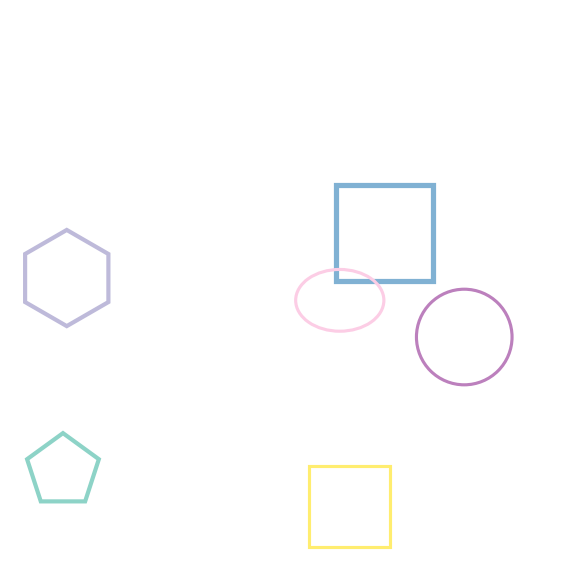[{"shape": "pentagon", "thickness": 2, "radius": 0.33, "center": [0.109, 0.184]}, {"shape": "hexagon", "thickness": 2, "radius": 0.42, "center": [0.116, 0.518]}, {"shape": "square", "thickness": 2.5, "radius": 0.42, "center": [0.665, 0.596]}, {"shape": "oval", "thickness": 1.5, "radius": 0.38, "center": [0.588, 0.479]}, {"shape": "circle", "thickness": 1.5, "radius": 0.41, "center": [0.804, 0.416]}, {"shape": "square", "thickness": 1.5, "radius": 0.35, "center": [0.606, 0.122]}]